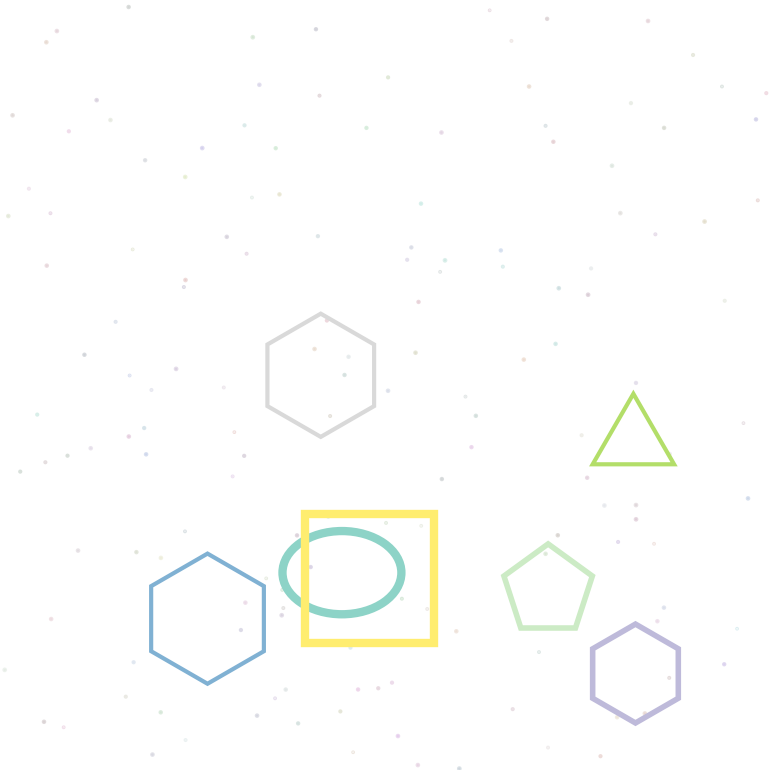[{"shape": "oval", "thickness": 3, "radius": 0.39, "center": [0.444, 0.256]}, {"shape": "hexagon", "thickness": 2, "radius": 0.32, "center": [0.825, 0.125]}, {"shape": "hexagon", "thickness": 1.5, "radius": 0.42, "center": [0.269, 0.197]}, {"shape": "triangle", "thickness": 1.5, "radius": 0.31, "center": [0.823, 0.428]}, {"shape": "hexagon", "thickness": 1.5, "radius": 0.4, "center": [0.417, 0.513]}, {"shape": "pentagon", "thickness": 2, "radius": 0.3, "center": [0.712, 0.233]}, {"shape": "square", "thickness": 3, "radius": 0.42, "center": [0.48, 0.248]}]